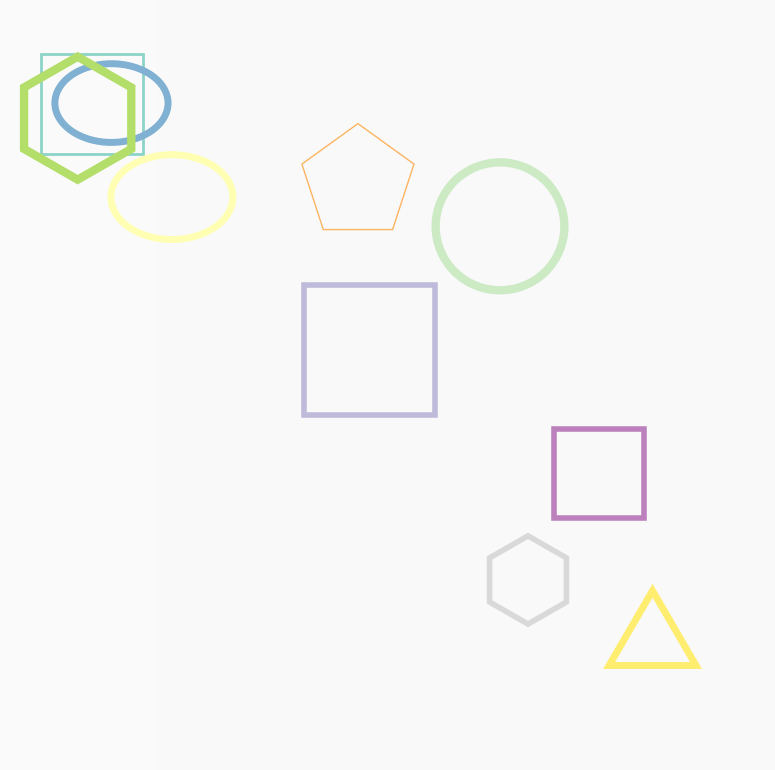[{"shape": "square", "thickness": 1, "radius": 0.33, "center": [0.119, 0.865]}, {"shape": "oval", "thickness": 2.5, "radius": 0.39, "center": [0.222, 0.744]}, {"shape": "square", "thickness": 2, "radius": 0.42, "center": [0.477, 0.546]}, {"shape": "oval", "thickness": 2.5, "radius": 0.37, "center": [0.144, 0.866]}, {"shape": "pentagon", "thickness": 0.5, "radius": 0.38, "center": [0.462, 0.763]}, {"shape": "hexagon", "thickness": 3, "radius": 0.4, "center": [0.1, 0.847]}, {"shape": "hexagon", "thickness": 2, "radius": 0.29, "center": [0.681, 0.247]}, {"shape": "square", "thickness": 2, "radius": 0.29, "center": [0.773, 0.385]}, {"shape": "circle", "thickness": 3, "radius": 0.42, "center": [0.645, 0.706]}, {"shape": "triangle", "thickness": 2.5, "radius": 0.32, "center": [0.842, 0.168]}]